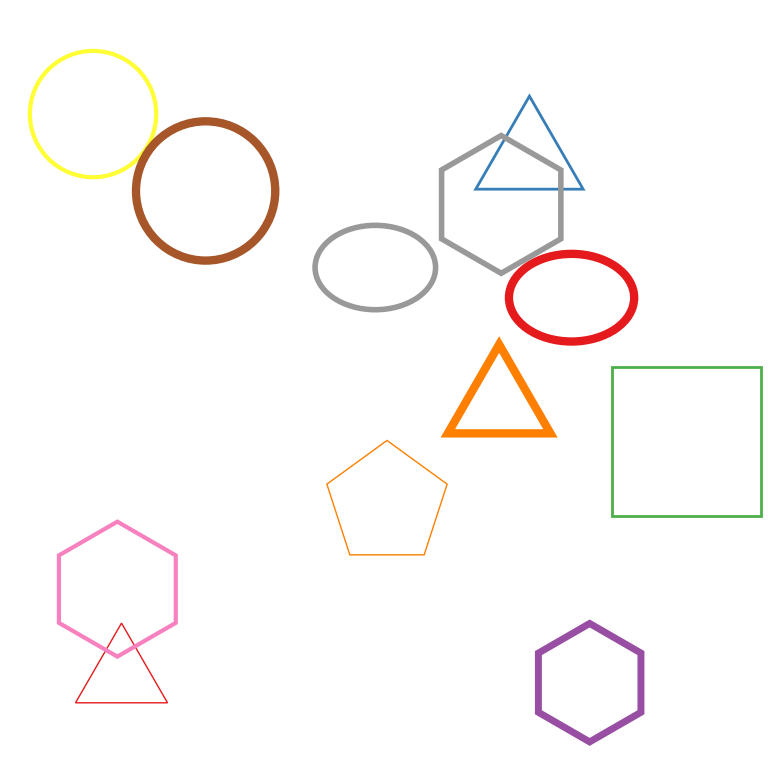[{"shape": "oval", "thickness": 3, "radius": 0.41, "center": [0.742, 0.613]}, {"shape": "triangle", "thickness": 0.5, "radius": 0.34, "center": [0.158, 0.122]}, {"shape": "triangle", "thickness": 1, "radius": 0.4, "center": [0.688, 0.795]}, {"shape": "square", "thickness": 1, "radius": 0.48, "center": [0.892, 0.427]}, {"shape": "hexagon", "thickness": 2.5, "radius": 0.38, "center": [0.766, 0.113]}, {"shape": "pentagon", "thickness": 0.5, "radius": 0.41, "center": [0.503, 0.346]}, {"shape": "triangle", "thickness": 3, "radius": 0.38, "center": [0.648, 0.476]}, {"shape": "circle", "thickness": 1.5, "radius": 0.41, "center": [0.121, 0.852]}, {"shape": "circle", "thickness": 3, "radius": 0.45, "center": [0.267, 0.752]}, {"shape": "hexagon", "thickness": 1.5, "radius": 0.44, "center": [0.152, 0.235]}, {"shape": "hexagon", "thickness": 2, "radius": 0.45, "center": [0.651, 0.735]}, {"shape": "oval", "thickness": 2, "radius": 0.39, "center": [0.487, 0.653]}]